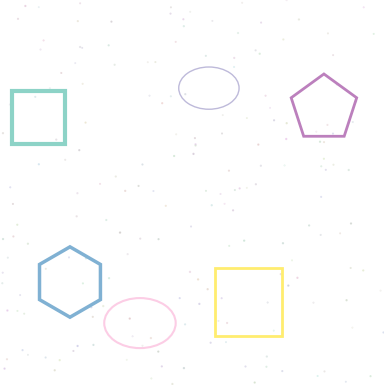[{"shape": "square", "thickness": 3, "radius": 0.34, "center": [0.101, 0.694]}, {"shape": "oval", "thickness": 1, "radius": 0.39, "center": [0.543, 0.771]}, {"shape": "hexagon", "thickness": 2.5, "radius": 0.46, "center": [0.182, 0.267]}, {"shape": "oval", "thickness": 1.5, "radius": 0.46, "center": [0.364, 0.161]}, {"shape": "pentagon", "thickness": 2, "radius": 0.45, "center": [0.841, 0.718]}, {"shape": "square", "thickness": 2, "radius": 0.44, "center": [0.645, 0.216]}]